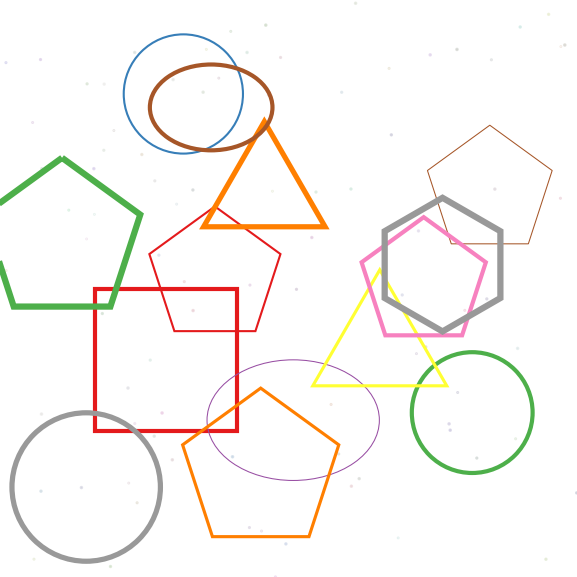[{"shape": "pentagon", "thickness": 1, "radius": 0.6, "center": [0.372, 0.522]}, {"shape": "square", "thickness": 2, "radius": 0.62, "center": [0.287, 0.376]}, {"shape": "circle", "thickness": 1, "radius": 0.52, "center": [0.317, 0.836]}, {"shape": "circle", "thickness": 2, "radius": 0.52, "center": [0.818, 0.285]}, {"shape": "pentagon", "thickness": 3, "radius": 0.71, "center": [0.107, 0.583]}, {"shape": "oval", "thickness": 0.5, "radius": 0.75, "center": [0.508, 0.272]}, {"shape": "pentagon", "thickness": 1.5, "radius": 0.71, "center": [0.451, 0.185]}, {"shape": "triangle", "thickness": 2.5, "radius": 0.61, "center": [0.458, 0.667]}, {"shape": "triangle", "thickness": 1.5, "radius": 0.67, "center": [0.658, 0.398]}, {"shape": "oval", "thickness": 2, "radius": 0.53, "center": [0.366, 0.813]}, {"shape": "pentagon", "thickness": 0.5, "radius": 0.57, "center": [0.848, 0.669]}, {"shape": "pentagon", "thickness": 2, "radius": 0.57, "center": [0.734, 0.51]}, {"shape": "circle", "thickness": 2.5, "radius": 0.64, "center": [0.149, 0.156]}, {"shape": "hexagon", "thickness": 3, "radius": 0.58, "center": [0.766, 0.541]}]